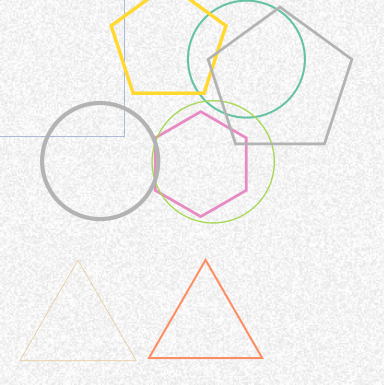[{"shape": "circle", "thickness": 1.5, "radius": 0.76, "center": [0.64, 0.846]}, {"shape": "triangle", "thickness": 1.5, "radius": 0.85, "center": [0.534, 0.155]}, {"shape": "square", "thickness": 0.5, "radius": 0.9, "center": [0.141, 0.827]}, {"shape": "hexagon", "thickness": 2, "radius": 0.68, "center": [0.522, 0.574]}, {"shape": "circle", "thickness": 1, "radius": 0.79, "center": [0.554, 0.58]}, {"shape": "pentagon", "thickness": 2.5, "radius": 0.78, "center": [0.438, 0.885]}, {"shape": "triangle", "thickness": 0.5, "radius": 0.87, "center": [0.203, 0.15]}, {"shape": "circle", "thickness": 3, "radius": 0.75, "center": [0.26, 0.582]}, {"shape": "pentagon", "thickness": 2, "radius": 0.98, "center": [0.727, 0.785]}]